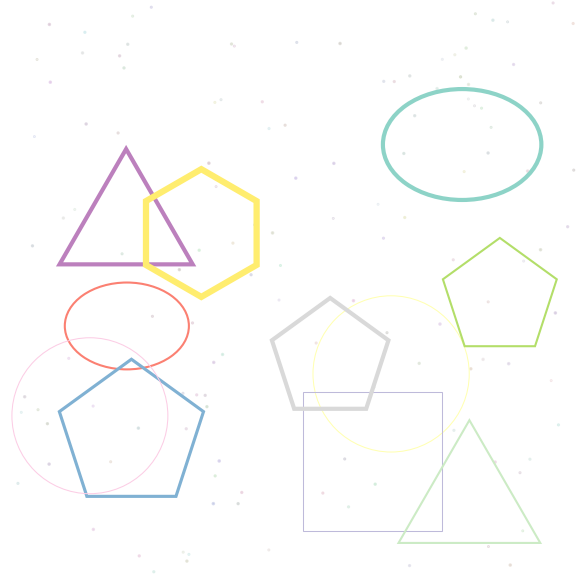[{"shape": "oval", "thickness": 2, "radius": 0.69, "center": [0.8, 0.749]}, {"shape": "circle", "thickness": 0.5, "radius": 0.68, "center": [0.677, 0.352]}, {"shape": "square", "thickness": 0.5, "radius": 0.6, "center": [0.645, 0.2]}, {"shape": "oval", "thickness": 1, "radius": 0.54, "center": [0.22, 0.435]}, {"shape": "pentagon", "thickness": 1.5, "radius": 0.66, "center": [0.228, 0.246]}, {"shape": "pentagon", "thickness": 1, "radius": 0.52, "center": [0.866, 0.483]}, {"shape": "circle", "thickness": 0.5, "radius": 0.68, "center": [0.156, 0.279]}, {"shape": "pentagon", "thickness": 2, "radius": 0.53, "center": [0.572, 0.377]}, {"shape": "triangle", "thickness": 2, "radius": 0.67, "center": [0.218, 0.608]}, {"shape": "triangle", "thickness": 1, "radius": 0.71, "center": [0.813, 0.13]}, {"shape": "hexagon", "thickness": 3, "radius": 0.55, "center": [0.349, 0.596]}]